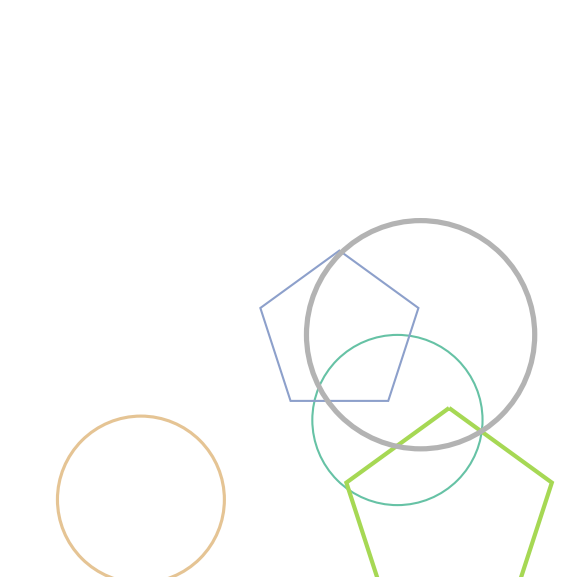[{"shape": "circle", "thickness": 1, "radius": 0.74, "center": [0.688, 0.272]}, {"shape": "pentagon", "thickness": 1, "radius": 0.72, "center": [0.588, 0.421]}, {"shape": "pentagon", "thickness": 2, "radius": 0.94, "center": [0.778, 0.106]}, {"shape": "circle", "thickness": 1.5, "radius": 0.72, "center": [0.244, 0.134]}, {"shape": "circle", "thickness": 2.5, "radius": 0.99, "center": [0.728, 0.42]}]